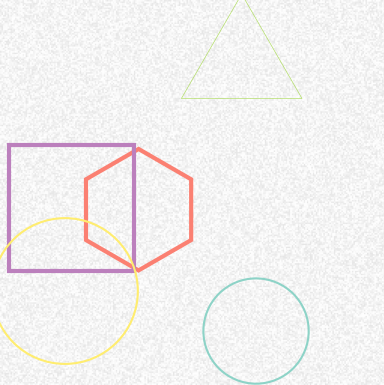[{"shape": "circle", "thickness": 1.5, "radius": 0.68, "center": [0.665, 0.14]}, {"shape": "hexagon", "thickness": 3, "radius": 0.79, "center": [0.36, 0.455]}, {"shape": "triangle", "thickness": 0.5, "radius": 0.9, "center": [0.628, 0.835]}, {"shape": "square", "thickness": 3, "radius": 0.81, "center": [0.186, 0.459]}, {"shape": "circle", "thickness": 1.5, "radius": 0.95, "center": [0.169, 0.244]}]